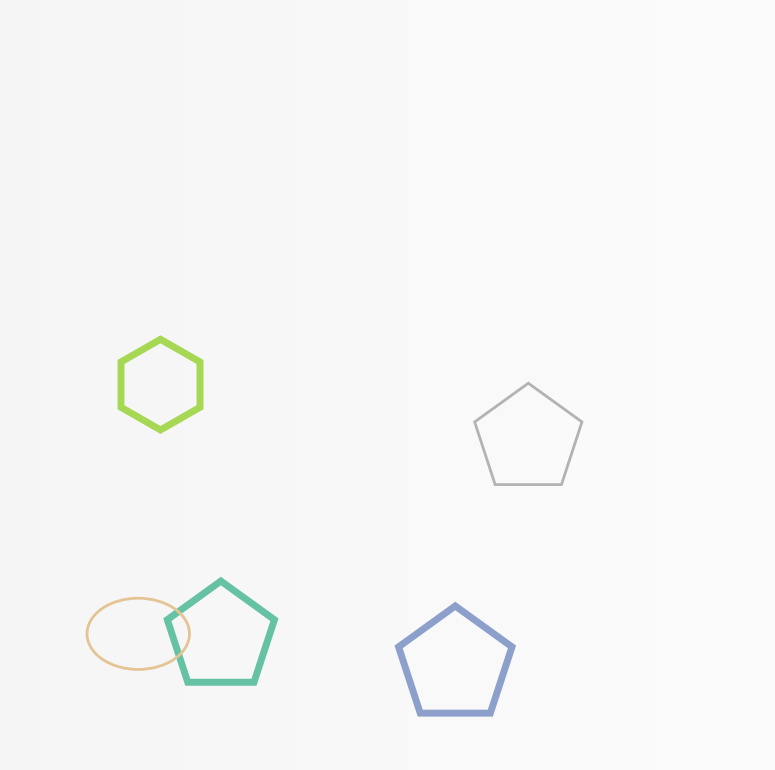[{"shape": "pentagon", "thickness": 2.5, "radius": 0.36, "center": [0.285, 0.173]}, {"shape": "pentagon", "thickness": 2.5, "radius": 0.38, "center": [0.587, 0.136]}, {"shape": "hexagon", "thickness": 2.5, "radius": 0.29, "center": [0.207, 0.5]}, {"shape": "oval", "thickness": 1, "radius": 0.33, "center": [0.178, 0.177]}, {"shape": "pentagon", "thickness": 1, "radius": 0.36, "center": [0.682, 0.43]}]